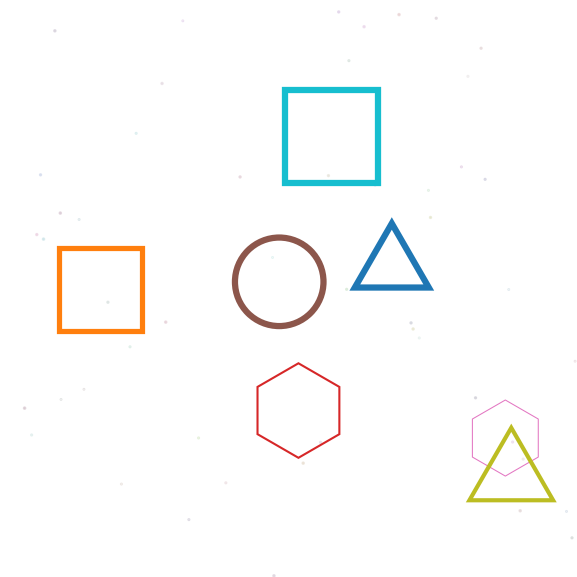[{"shape": "triangle", "thickness": 3, "radius": 0.37, "center": [0.678, 0.538]}, {"shape": "square", "thickness": 2.5, "radius": 0.36, "center": [0.174, 0.498]}, {"shape": "hexagon", "thickness": 1, "radius": 0.41, "center": [0.517, 0.288]}, {"shape": "circle", "thickness": 3, "radius": 0.38, "center": [0.484, 0.511]}, {"shape": "hexagon", "thickness": 0.5, "radius": 0.33, "center": [0.875, 0.241]}, {"shape": "triangle", "thickness": 2, "radius": 0.42, "center": [0.885, 0.175]}, {"shape": "square", "thickness": 3, "radius": 0.4, "center": [0.574, 0.763]}]